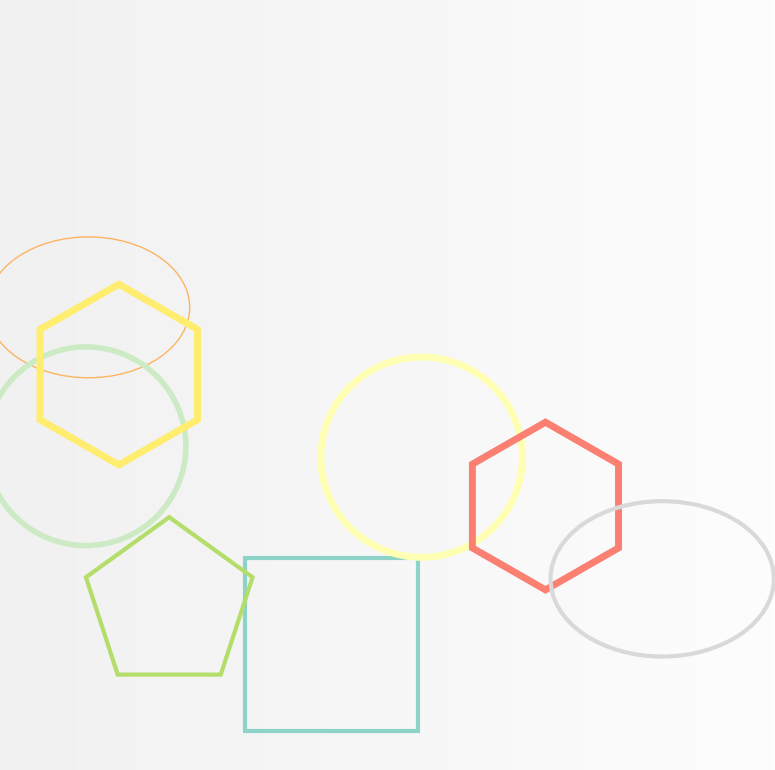[{"shape": "square", "thickness": 1.5, "radius": 0.56, "center": [0.427, 0.163]}, {"shape": "circle", "thickness": 2.5, "radius": 0.65, "center": [0.544, 0.406]}, {"shape": "hexagon", "thickness": 2.5, "radius": 0.54, "center": [0.704, 0.343]}, {"shape": "oval", "thickness": 0.5, "radius": 0.65, "center": [0.114, 0.601]}, {"shape": "pentagon", "thickness": 1.5, "radius": 0.57, "center": [0.218, 0.215]}, {"shape": "oval", "thickness": 1.5, "radius": 0.72, "center": [0.854, 0.248]}, {"shape": "circle", "thickness": 2, "radius": 0.65, "center": [0.111, 0.42]}, {"shape": "hexagon", "thickness": 2.5, "radius": 0.59, "center": [0.153, 0.514]}]